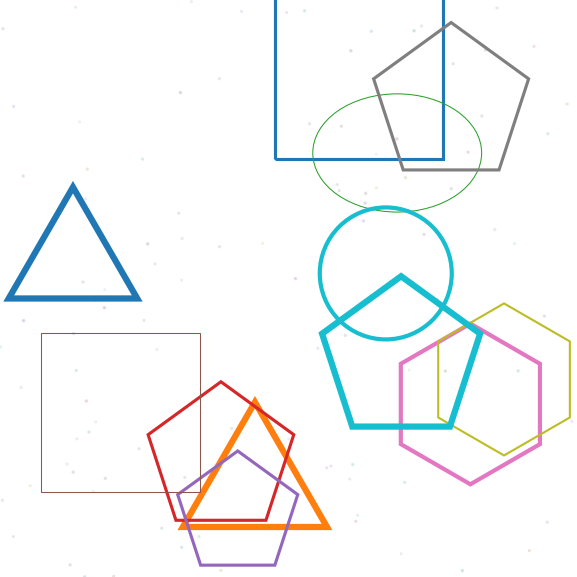[{"shape": "square", "thickness": 1.5, "radius": 0.73, "center": [0.621, 0.868]}, {"shape": "triangle", "thickness": 3, "radius": 0.64, "center": [0.126, 0.547]}, {"shape": "triangle", "thickness": 3, "radius": 0.72, "center": [0.441, 0.159]}, {"shape": "oval", "thickness": 0.5, "radius": 0.73, "center": [0.688, 0.734]}, {"shape": "pentagon", "thickness": 1.5, "radius": 0.66, "center": [0.383, 0.205]}, {"shape": "pentagon", "thickness": 1.5, "radius": 0.55, "center": [0.412, 0.109]}, {"shape": "square", "thickness": 0.5, "radius": 0.69, "center": [0.209, 0.285]}, {"shape": "hexagon", "thickness": 2, "radius": 0.7, "center": [0.815, 0.3]}, {"shape": "pentagon", "thickness": 1.5, "radius": 0.71, "center": [0.781, 0.819]}, {"shape": "hexagon", "thickness": 1, "radius": 0.66, "center": [0.873, 0.342]}, {"shape": "circle", "thickness": 2, "radius": 0.57, "center": [0.668, 0.526]}, {"shape": "pentagon", "thickness": 3, "radius": 0.72, "center": [0.695, 0.377]}]